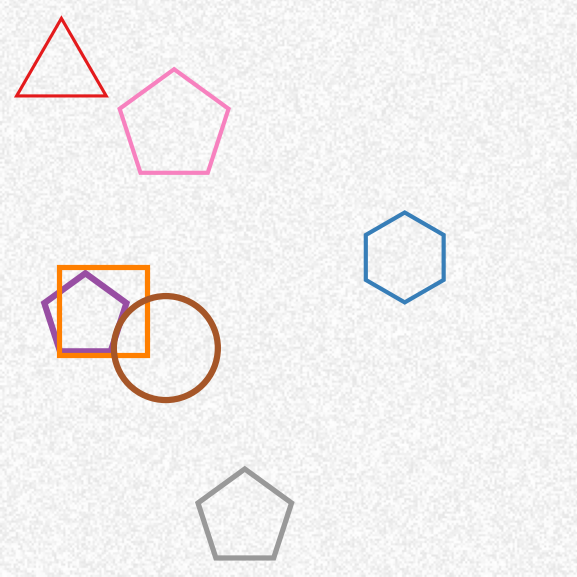[{"shape": "triangle", "thickness": 1.5, "radius": 0.45, "center": [0.106, 0.878]}, {"shape": "hexagon", "thickness": 2, "radius": 0.39, "center": [0.701, 0.553]}, {"shape": "pentagon", "thickness": 3, "radius": 0.37, "center": [0.148, 0.451]}, {"shape": "square", "thickness": 2.5, "radius": 0.38, "center": [0.179, 0.46]}, {"shape": "circle", "thickness": 3, "radius": 0.45, "center": [0.287, 0.396]}, {"shape": "pentagon", "thickness": 2, "radius": 0.5, "center": [0.301, 0.78]}, {"shape": "pentagon", "thickness": 2.5, "radius": 0.43, "center": [0.424, 0.102]}]